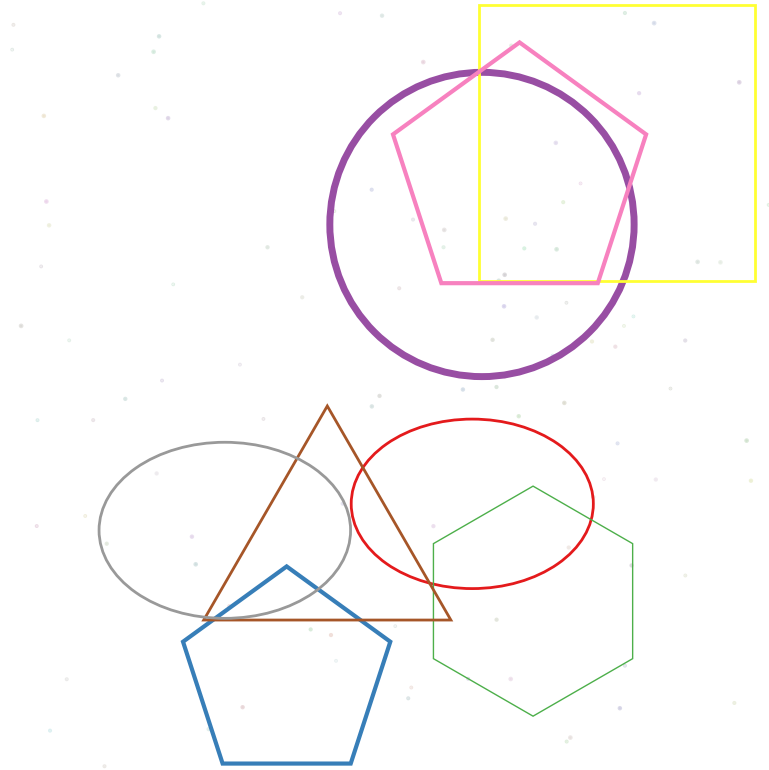[{"shape": "oval", "thickness": 1, "radius": 0.79, "center": [0.613, 0.346]}, {"shape": "pentagon", "thickness": 1.5, "radius": 0.71, "center": [0.372, 0.123]}, {"shape": "hexagon", "thickness": 0.5, "radius": 0.75, "center": [0.692, 0.219]}, {"shape": "circle", "thickness": 2.5, "radius": 0.99, "center": [0.626, 0.708]}, {"shape": "square", "thickness": 1, "radius": 0.9, "center": [0.802, 0.815]}, {"shape": "triangle", "thickness": 1, "radius": 0.93, "center": [0.425, 0.287]}, {"shape": "pentagon", "thickness": 1.5, "radius": 0.86, "center": [0.675, 0.772]}, {"shape": "oval", "thickness": 1, "radius": 0.82, "center": [0.292, 0.311]}]